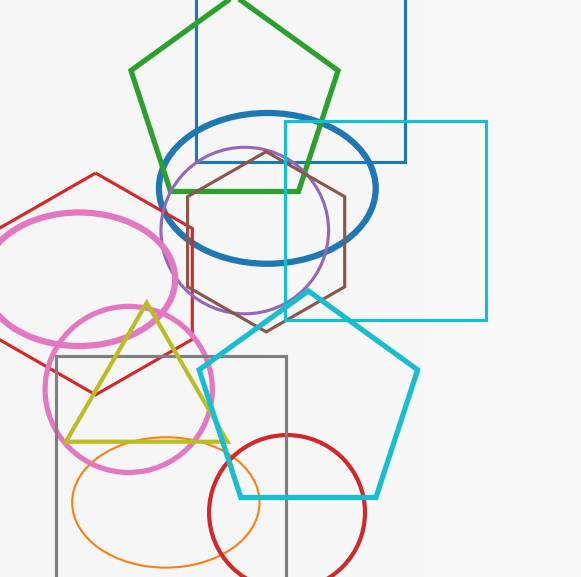[{"shape": "oval", "thickness": 3, "radius": 0.93, "center": [0.46, 0.673]}, {"shape": "square", "thickness": 1.5, "radius": 0.9, "center": [0.517, 0.898]}, {"shape": "oval", "thickness": 1, "radius": 0.81, "center": [0.285, 0.129]}, {"shape": "pentagon", "thickness": 2.5, "radius": 0.94, "center": [0.403, 0.819]}, {"shape": "hexagon", "thickness": 1.5, "radius": 0.96, "center": [0.165, 0.507]}, {"shape": "circle", "thickness": 2, "radius": 0.67, "center": [0.494, 0.112]}, {"shape": "circle", "thickness": 1.5, "radius": 0.72, "center": [0.421, 0.6]}, {"shape": "hexagon", "thickness": 1.5, "radius": 0.78, "center": [0.458, 0.581]}, {"shape": "circle", "thickness": 2.5, "radius": 0.72, "center": [0.221, 0.325]}, {"shape": "oval", "thickness": 3, "radius": 0.83, "center": [0.136, 0.516]}, {"shape": "square", "thickness": 1.5, "radius": 0.99, "center": [0.294, 0.185]}, {"shape": "triangle", "thickness": 2, "radius": 0.8, "center": [0.252, 0.314]}, {"shape": "square", "thickness": 1.5, "radius": 0.86, "center": [0.663, 0.617]}, {"shape": "pentagon", "thickness": 2.5, "radius": 0.99, "center": [0.531, 0.298]}]